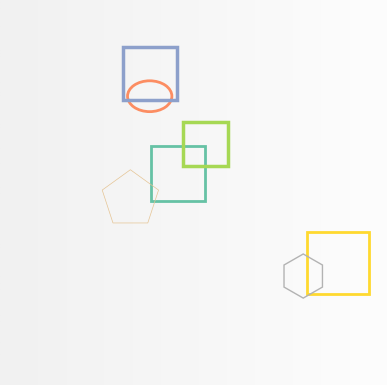[{"shape": "square", "thickness": 2, "radius": 0.35, "center": [0.459, 0.549]}, {"shape": "oval", "thickness": 2, "radius": 0.29, "center": [0.386, 0.75]}, {"shape": "square", "thickness": 2.5, "radius": 0.35, "center": [0.387, 0.809]}, {"shape": "square", "thickness": 2.5, "radius": 0.29, "center": [0.531, 0.626]}, {"shape": "square", "thickness": 2, "radius": 0.4, "center": [0.872, 0.317]}, {"shape": "pentagon", "thickness": 0.5, "radius": 0.38, "center": [0.336, 0.483]}, {"shape": "hexagon", "thickness": 1, "radius": 0.29, "center": [0.783, 0.283]}]